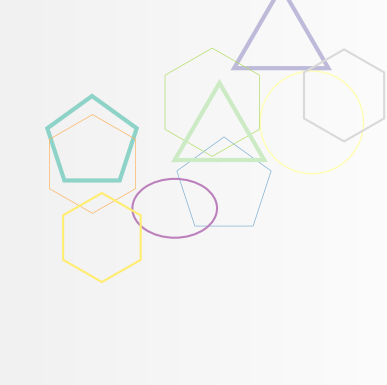[{"shape": "pentagon", "thickness": 3, "radius": 0.61, "center": [0.237, 0.629]}, {"shape": "circle", "thickness": 1, "radius": 0.67, "center": [0.805, 0.682]}, {"shape": "triangle", "thickness": 3, "radius": 0.7, "center": [0.726, 0.893]}, {"shape": "pentagon", "thickness": 0.5, "radius": 0.64, "center": [0.578, 0.516]}, {"shape": "hexagon", "thickness": 0.5, "radius": 0.64, "center": [0.239, 0.574]}, {"shape": "hexagon", "thickness": 0.5, "radius": 0.7, "center": [0.548, 0.734]}, {"shape": "hexagon", "thickness": 1.5, "radius": 0.6, "center": [0.888, 0.752]}, {"shape": "oval", "thickness": 1.5, "radius": 0.55, "center": [0.451, 0.459]}, {"shape": "triangle", "thickness": 3, "radius": 0.67, "center": [0.566, 0.651]}, {"shape": "hexagon", "thickness": 1.5, "radius": 0.58, "center": [0.263, 0.383]}]